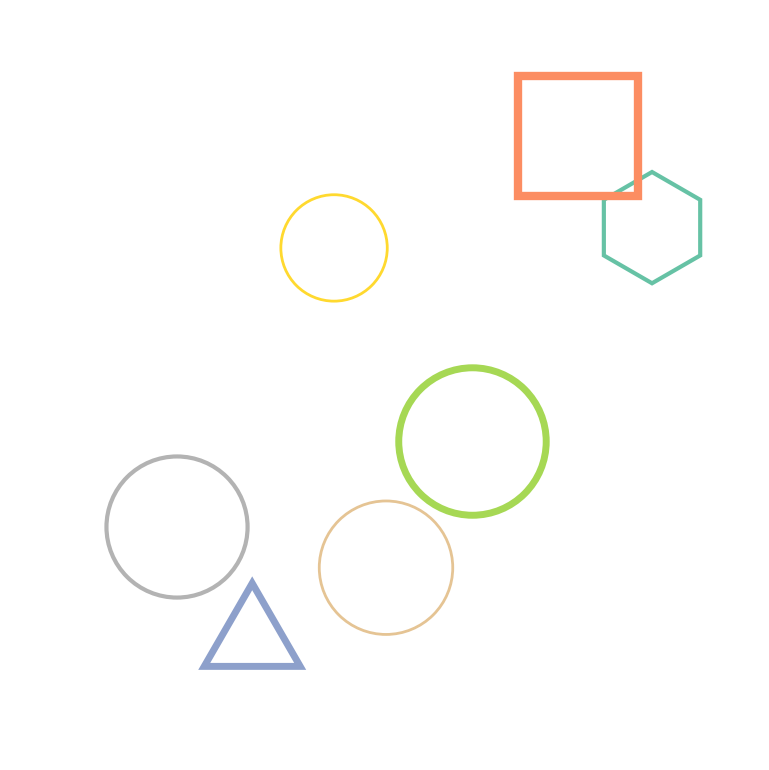[{"shape": "hexagon", "thickness": 1.5, "radius": 0.36, "center": [0.847, 0.704]}, {"shape": "square", "thickness": 3, "radius": 0.39, "center": [0.75, 0.823]}, {"shape": "triangle", "thickness": 2.5, "radius": 0.36, "center": [0.328, 0.171]}, {"shape": "circle", "thickness": 2.5, "radius": 0.48, "center": [0.614, 0.427]}, {"shape": "circle", "thickness": 1, "radius": 0.35, "center": [0.434, 0.678]}, {"shape": "circle", "thickness": 1, "radius": 0.43, "center": [0.501, 0.263]}, {"shape": "circle", "thickness": 1.5, "radius": 0.46, "center": [0.23, 0.316]}]